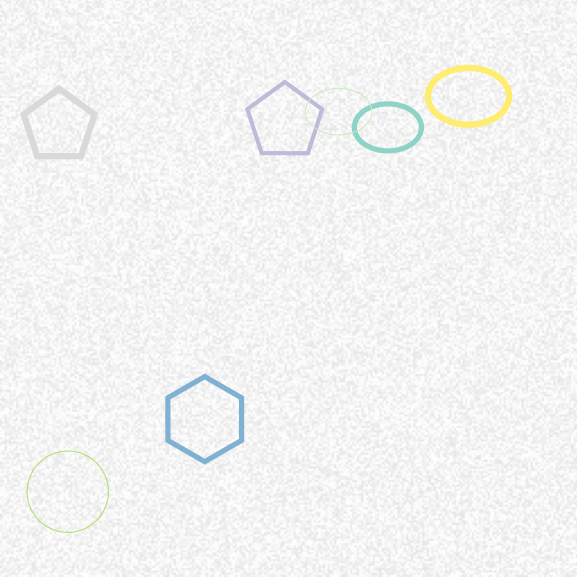[{"shape": "oval", "thickness": 2.5, "radius": 0.29, "center": [0.672, 0.779]}, {"shape": "pentagon", "thickness": 2, "radius": 0.34, "center": [0.493, 0.789]}, {"shape": "hexagon", "thickness": 2.5, "radius": 0.37, "center": [0.355, 0.273]}, {"shape": "circle", "thickness": 0.5, "radius": 0.35, "center": [0.117, 0.148]}, {"shape": "pentagon", "thickness": 3, "radius": 0.32, "center": [0.102, 0.781]}, {"shape": "oval", "thickness": 0.5, "radius": 0.29, "center": [0.586, 0.806]}, {"shape": "oval", "thickness": 3, "radius": 0.35, "center": [0.811, 0.832]}]